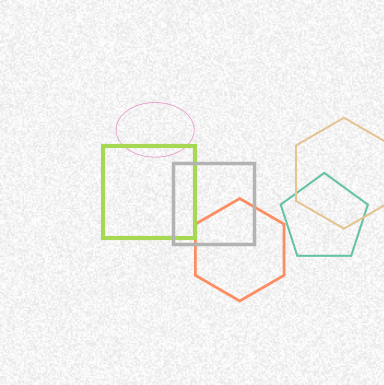[{"shape": "pentagon", "thickness": 1.5, "radius": 0.6, "center": [0.842, 0.432]}, {"shape": "hexagon", "thickness": 2, "radius": 0.66, "center": [0.623, 0.351]}, {"shape": "oval", "thickness": 0.5, "radius": 0.51, "center": [0.403, 0.663]}, {"shape": "square", "thickness": 3, "radius": 0.6, "center": [0.388, 0.501]}, {"shape": "hexagon", "thickness": 1.5, "radius": 0.72, "center": [0.893, 0.55]}, {"shape": "square", "thickness": 2.5, "radius": 0.53, "center": [0.555, 0.472]}]